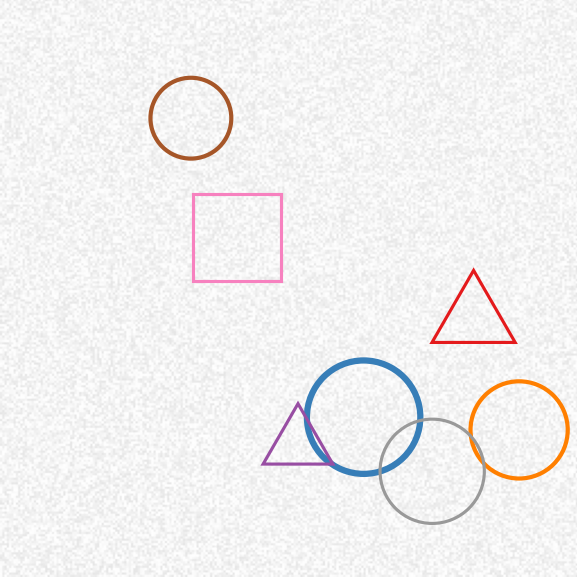[{"shape": "triangle", "thickness": 1.5, "radius": 0.42, "center": [0.82, 0.448]}, {"shape": "circle", "thickness": 3, "radius": 0.49, "center": [0.63, 0.277]}, {"shape": "triangle", "thickness": 1.5, "radius": 0.35, "center": [0.516, 0.23]}, {"shape": "circle", "thickness": 2, "radius": 0.42, "center": [0.899, 0.255]}, {"shape": "circle", "thickness": 2, "radius": 0.35, "center": [0.331, 0.794]}, {"shape": "square", "thickness": 1.5, "radius": 0.38, "center": [0.41, 0.588]}, {"shape": "circle", "thickness": 1.5, "radius": 0.45, "center": [0.748, 0.183]}]